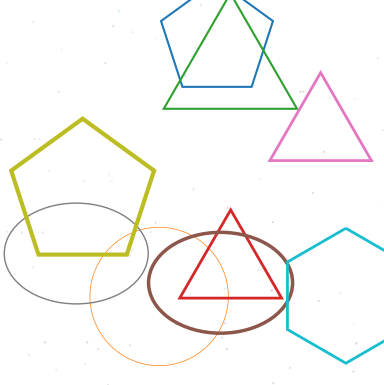[{"shape": "pentagon", "thickness": 1.5, "radius": 0.76, "center": [0.564, 0.898]}, {"shape": "circle", "thickness": 0.5, "radius": 0.9, "center": [0.413, 0.23]}, {"shape": "triangle", "thickness": 1.5, "radius": 1.0, "center": [0.598, 0.817]}, {"shape": "triangle", "thickness": 2, "radius": 0.76, "center": [0.599, 0.302]}, {"shape": "oval", "thickness": 2.5, "radius": 0.94, "center": [0.573, 0.266]}, {"shape": "triangle", "thickness": 2, "radius": 0.76, "center": [0.833, 0.659]}, {"shape": "oval", "thickness": 1, "radius": 0.93, "center": [0.198, 0.342]}, {"shape": "pentagon", "thickness": 3, "radius": 0.98, "center": [0.215, 0.497]}, {"shape": "hexagon", "thickness": 2, "radius": 0.88, "center": [0.898, 0.232]}]